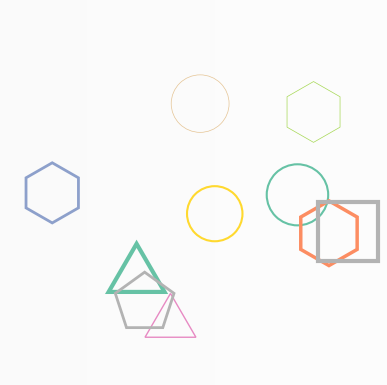[{"shape": "triangle", "thickness": 3, "radius": 0.42, "center": [0.352, 0.283]}, {"shape": "circle", "thickness": 1.5, "radius": 0.4, "center": [0.768, 0.494]}, {"shape": "hexagon", "thickness": 2.5, "radius": 0.42, "center": [0.849, 0.394]}, {"shape": "hexagon", "thickness": 2, "radius": 0.39, "center": [0.135, 0.499]}, {"shape": "triangle", "thickness": 1, "radius": 0.38, "center": [0.44, 0.162]}, {"shape": "hexagon", "thickness": 0.5, "radius": 0.39, "center": [0.809, 0.709]}, {"shape": "circle", "thickness": 1.5, "radius": 0.36, "center": [0.554, 0.445]}, {"shape": "circle", "thickness": 0.5, "radius": 0.37, "center": [0.516, 0.731]}, {"shape": "pentagon", "thickness": 2, "radius": 0.4, "center": [0.373, 0.213]}, {"shape": "square", "thickness": 3, "radius": 0.39, "center": [0.897, 0.399]}]